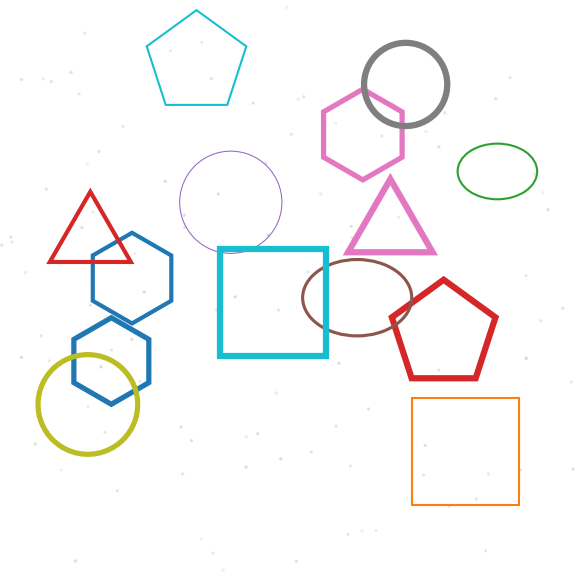[{"shape": "hexagon", "thickness": 2.5, "radius": 0.37, "center": [0.193, 0.374]}, {"shape": "hexagon", "thickness": 2, "radius": 0.39, "center": [0.229, 0.518]}, {"shape": "square", "thickness": 1, "radius": 0.46, "center": [0.806, 0.217]}, {"shape": "oval", "thickness": 1, "radius": 0.34, "center": [0.861, 0.702]}, {"shape": "pentagon", "thickness": 3, "radius": 0.47, "center": [0.768, 0.42]}, {"shape": "triangle", "thickness": 2, "radius": 0.41, "center": [0.156, 0.586]}, {"shape": "circle", "thickness": 0.5, "radius": 0.44, "center": [0.4, 0.649]}, {"shape": "oval", "thickness": 1.5, "radius": 0.47, "center": [0.619, 0.484]}, {"shape": "hexagon", "thickness": 2.5, "radius": 0.39, "center": [0.628, 0.766]}, {"shape": "triangle", "thickness": 3, "radius": 0.42, "center": [0.676, 0.605]}, {"shape": "circle", "thickness": 3, "radius": 0.36, "center": [0.702, 0.853]}, {"shape": "circle", "thickness": 2.5, "radius": 0.43, "center": [0.152, 0.299]}, {"shape": "pentagon", "thickness": 1, "radius": 0.45, "center": [0.34, 0.891]}, {"shape": "square", "thickness": 3, "radius": 0.46, "center": [0.473, 0.476]}]